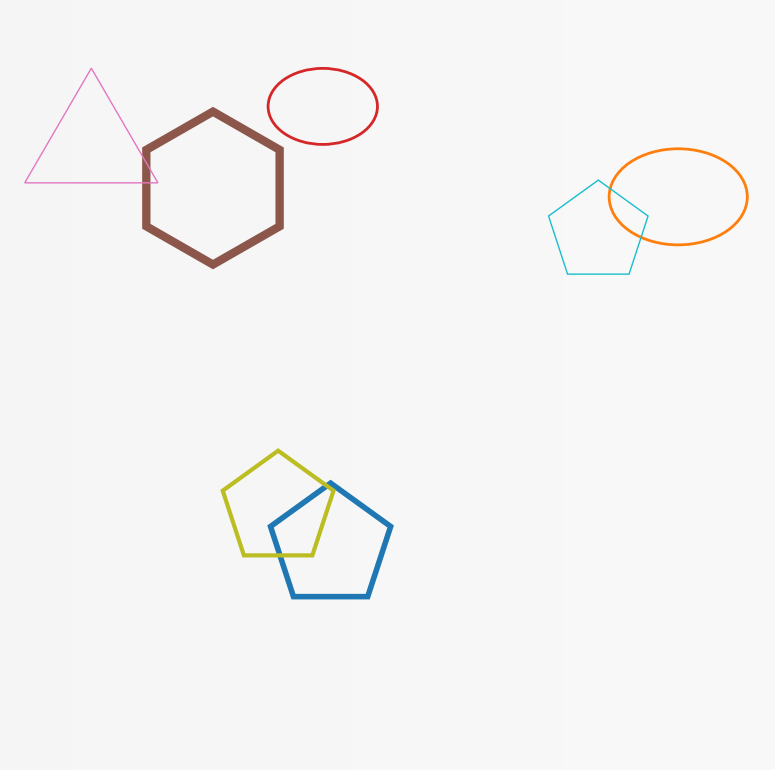[{"shape": "pentagon", "thickness": 2, "radius": 0.41, "center": [0.427, 0.291]}, {"shape": "oval", "thickness": 1, "radius": 0.45, "center": [0.875, 0.744]}, {"shape": "oval", "thickness": 1, "radius": 0.35, "center": [0.416, 0.862]}, {"shape": "hexagon", "thickness": 3, "radius": 0.5, "center": [0.275, 0.756]}, {"shape": "triangle", "thickness": 0.5, "radius": 0.5, "center": [0.118, 0.812]}, {"shape": "pentagon", "thickness": 1.5, "radius": 0.38, "center": [0.359, 0.34]}, {"shape": "pentagon", "thickness": 0.5, "radius": 0.34, "center": [0.772, 0.699]}]